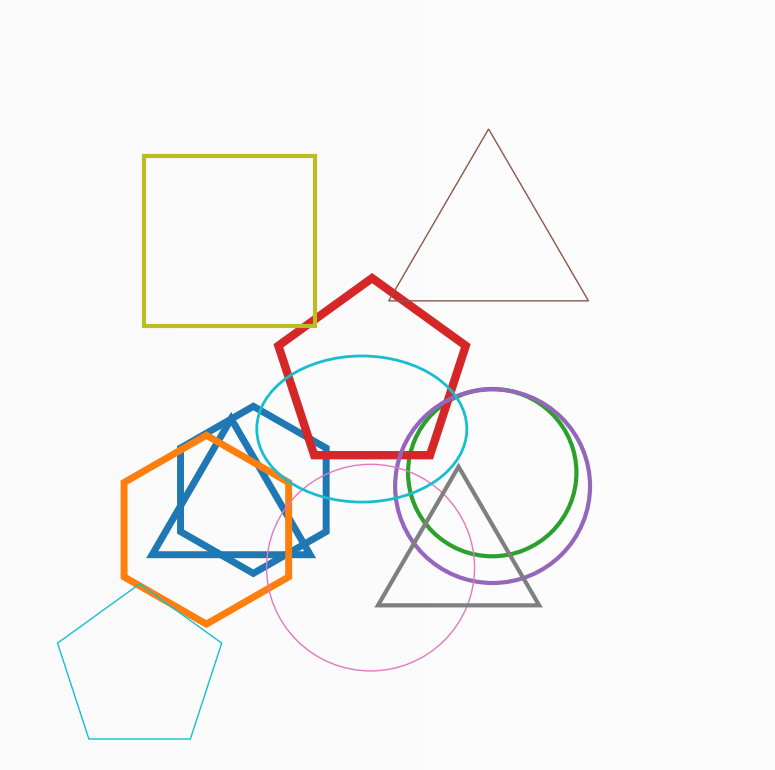[{"shape": "hexagon", "thickness": 2.5, "radius": 0.54, "center": [0.327, 0.364]}, {"shape": "triangle", "thickness": 2.5, "radius": 0.59, "center": [0.298, 0.338]}, {"shape": "hexagon", "thickness": 2.5, "radius": 0.61, "center": [0.266, 0.312]}, {"shape": "circle", "thickness": 1.5, "radius": 0.54, "center": [0.635, 0.386]}, {"shape": "pentagon", "thickness": 3, "radius": 0.64, "center": [0.48, 0.512]}, {"shape": "circle", "thickness": 1.5, "radius": 0.63, "center": [0.636, 0.369]}, {"shape": "triangle", "thickness": 0.5, "radius": 0.74, "center": [0.63, 0.684]}, {"shape": "circle", "thickness": 0.5, "radius": 0.67, "center": [0.478, 0.263]}, {"shape": "triangle", "thickness": 1.5, "radius": 0.6, "center": [0.592, 0.274]}, {"shape": "square", "thickness": 1.5, "radius": 0.55, "center": [0.296, 0.687]}, {"shape": "pentagon", "thickness": 0.5, "radius": 0.56, "center": [0.18, 0.13]}, {"shape": "oval", "thickness": 1, "radius": 0.68, "center": [0.467, 0.443]}]